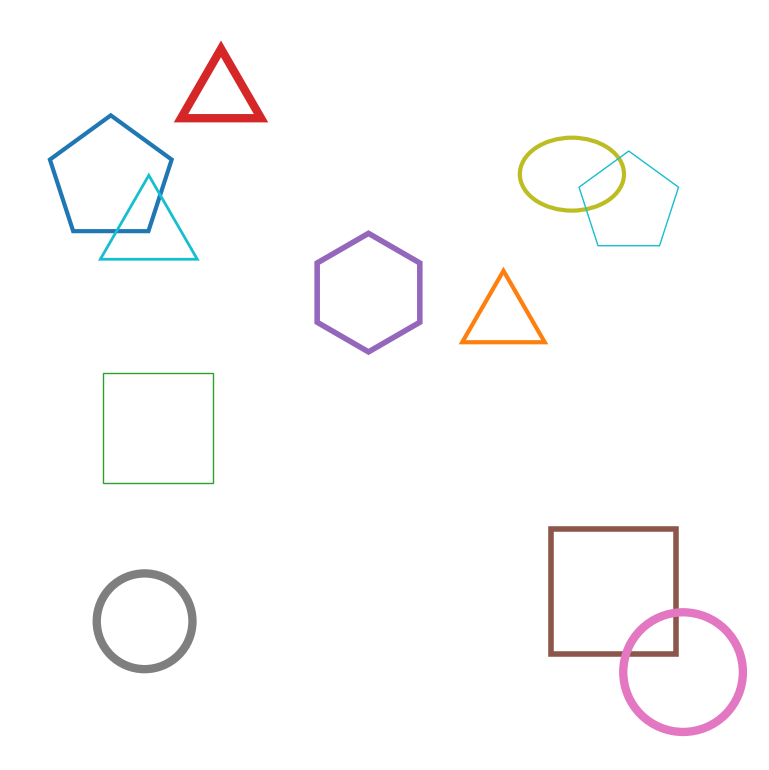[{"shape": "pentagon", "thickness": 1.5, "radius": 0.42, "center": [0.144, 0.767]}, {"shape": "triangle", "thickness": 1.5, "radius": 0.31, "center": [0.654, 0.586]}, {"shape": "square", "thickness": 0.5, "radius": 0.36, "center": [0.205, 0.444]}, {"shape": "triangle", "thickness": 3, "radius": 0.3, "center": [0.287, 0.876]}, {"shape": "hexagon", "thickness": 2, "radius": 0.38, "center": [0.479, 0.62]}, {"shape": "square", "thickness": 2, "radius": 0.41, "center": [0.797, 0.232]}, {"shape": "circle", "thickness": 3, "radius": 0.39, "center": [0.887, 0.127]}, {"shape": "circle", "thickness": 3, "radius": 0.31, "center": [0.188, 0.193]}, {"shape": "oval", "thickness": 1.5, "radius": 0.34, "center": [0.743, 0.774]}, {"shape": "pentagon", "thickness": 0.5, "radius": 0.34, "center": [0.817, 0.736]}, {"shape": "triangle", "thickness": 1, "radius": 0.36, "center": [0.193, 0.7]}]